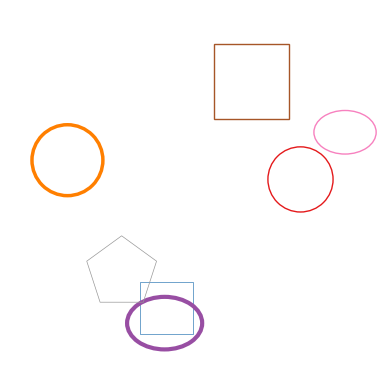[{"shape": "circle", "thickness": 1, "radius": 0.42, "center": [0.78, 0.534]}, {"shape": "square", "thickness": 0.5, "radius": 0.34, "center": [0.432, 0.2]}, {"shape": "oval", "thickness": 3, "radius": 0.49, "center": [0.428, 0.161]}, {"shape": "circle", "thickness": 2.5, "radius": 0.46, "center": [0.175, 0.584]}, {"shape": "square", "thickness": 1, "radius": 0.49, "center": [0.654, 0.789]}, {"shape": "oval", "thickness": 1, "radius": 0.4, "center": [0.896, 0.656]}, {"shape": "pentagon", "thickness": 0.5, "radius": 0.48, "center": [0.316, 0.292]}]